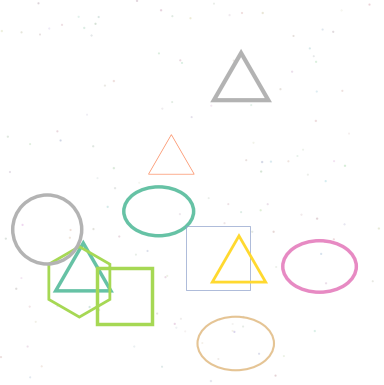[{"shape": "oval", "thickness": 2.5, "radius": 0.45, "center": [0.412, 0.451]}, {"shape": "triangle", "thickness": 2.5, "radius": 0.41, "center": [0.216, 0.286]}, {"shape": "triangle", "thickness": 0.5, "radius": 0.34, "center": [0.445, 0.582]}, {"shape": "square", "thickness": 0.5, "radius": 0.42, "center": [0.566, 0.331]}, {"shape": "oval", "thickness": 2.5, "radius": 0.48, "center": [0.83, 0.308]}, {"shape": "square", "thickness": 2.5, "radius": 0.36, "center": [0.323, 0.231]}, {"shape": "hexagon", "thickness": 2, "radius": 0.46, "center": [0.206, 0.268]}, {"shape": "triangle", "thickness": 2, "radius": 0.4, "center": [0.621, 0.307]}, {"shape": "oval", "thickness": 1.5, "radius": 0.5, "center": [0.612, 0.108]}, {"shape": "triangle", "thickness": 3, "radius": 0.41, "center": [0.626, 0.781]}, {"shape": "circle", "thickness": 2.5, "radius": 0.45, "center": [0.123, 0.404]}]